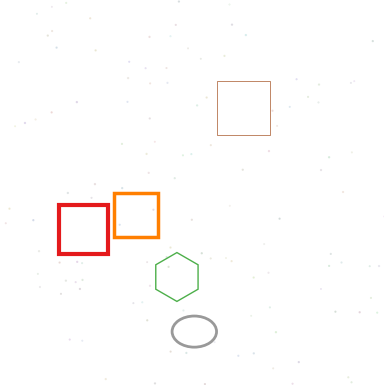[{"shape": "square", "thickness": 3, "radius": 0.32, "center": [0.217, 0.403]}, {"shape": "hexagon", "thickness": 1, "radius": 0.32, "center": [0.46, 0.281]}, {"shape": "square", "thickness": 2.5, "radius": 0.29, "center": [0.353, 0.441]}, {"shape": "square", "thickness": 0.5, "radius": 0.35, "center": [0.632, 0.72]}, {"shape": "oval", "thickness": 2, "radius": 0.29, "center": [0.505, 0.139]}]